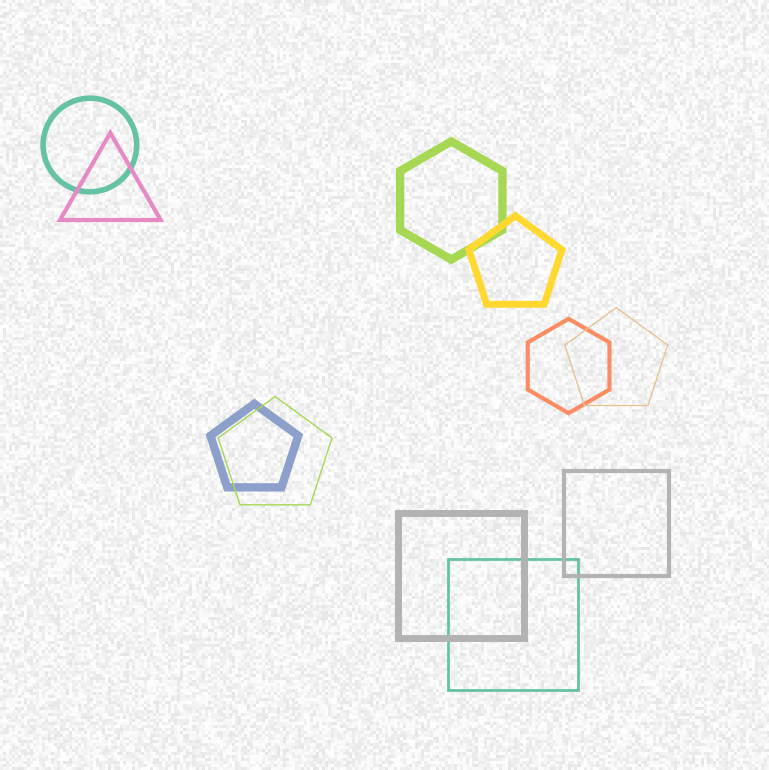[{"shape": "square", "thickness": 1, "radius": 0.42, "center": [0.666, 0.189]}, {"shape": "circle", "thickness": 2, "radius": 0.3, "center": [0.117, 0.812]}, {"shape": "hexagon", "thickness": 1.5, "radius": 0.31, "center": [0.738, 0.525]}, {"shape": "pentagon", "thickness": 3, "radius": 0.3, "center": [0.33, 0.416]}, {"shape": "triangle", "thickness": 1.5, "radius": 0.38, "center": [0.143, 0.752]}, {"shape": "pentagon", "thickness": 0.5, "radius": 0.39, "center": [0.357, 0.407]}, {"shape": "hexagon", "thickness": 3, "radius": 0.38, "center": [0.586, 0.74]}, {"shape": "pentagon", "thickness": 2.5, "radius": 0.32, "center": [0.669, 0.656]}, {"shape": "pentagon", "thickness": 0.5, "radius": 0.35, "center": [0.8, 0.53]}, {"shape": "square", "thickness": 2.5, "radius": 0.41, "center": [0.599, 0.253]}, {"shape": "square", "thickness": 1.5, "radius": 0.34, "center": [0.801, 0.32]}]